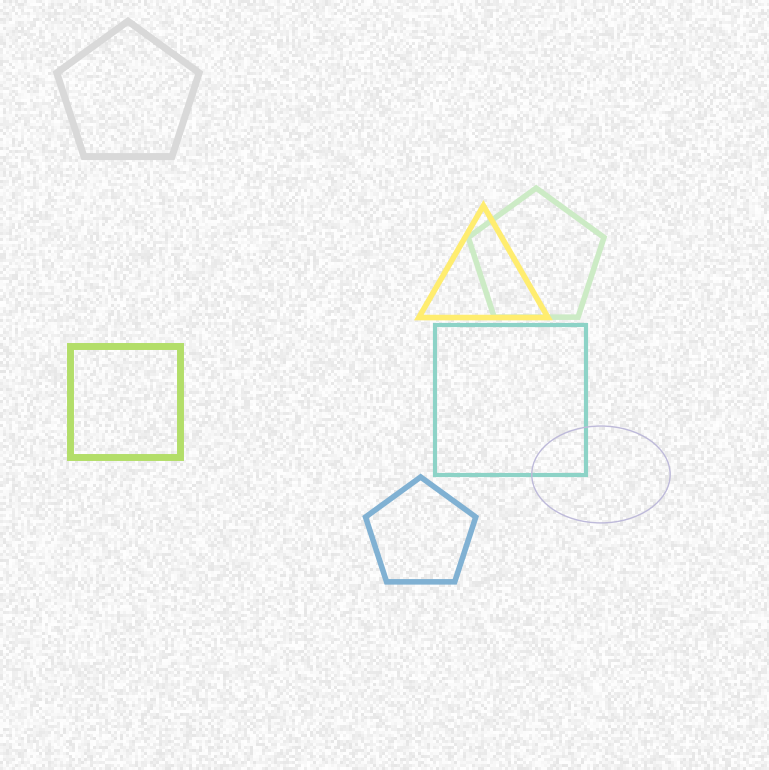[{"shape": "square", "thickness": 1.5, "radius": 0.49, "center": [0.663, 0.481]}, {"shape": "oval", "thickness": 0.5, "radius": 0.45, "center": [0.78, 0.384]}, {"shape": "pentagon", "thickness": 2, "radius": 0.38, "center": [0.546, 0.305]}, {"shape": "square", "thickness": 2.5, "radius": 0.36, "center": [0.163, 0.478]}, {"shape": "pentagon", "thickness": 2.5, "radius": 0.49, "center": [0.166, 0.875]}, {"shape": "pentagon", "thickness": 2, "radius": 0.46, "center": [0.696, 0.663]}, {"shape": "triangle", "thickness": 2, "radius": 0.48, "center": [0.628, 0.636]}]